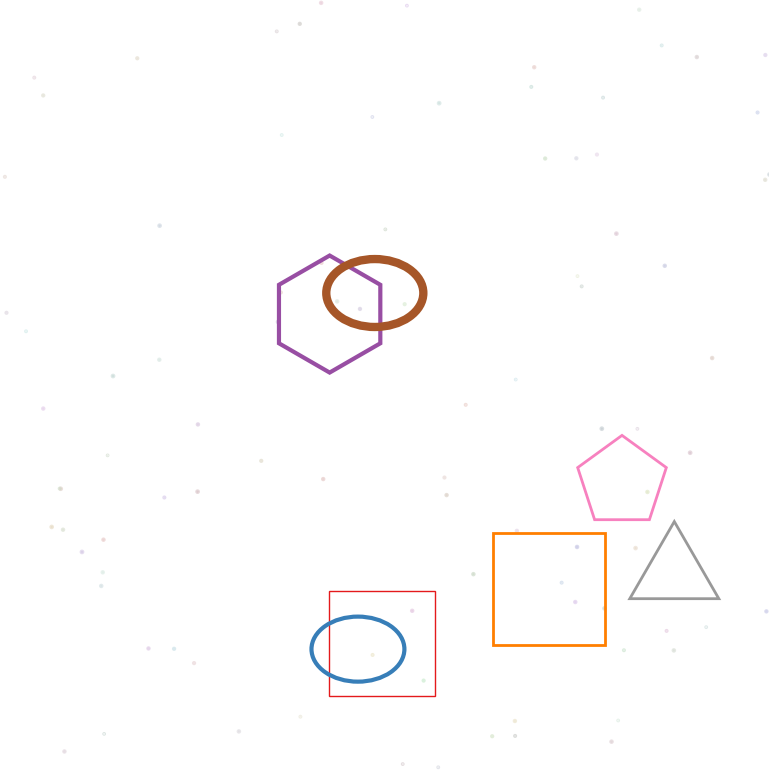[{"shape": "square", "thickness": 0.5, "radius": 0.34, "center": [0.496, 0.164]}, {"shape": "oval", "thickness": 1.5, "radius": 0.3, "center": [0.465, 0.157]}, {"shape": "hexagon", "thickness": 1.5, "radius": 0.38, "center": [0.428, 0.592]}, {"shape": "square", "thickness": 1, "radius": 0.36, "center": [0.713, 0.235]}, {"shape": "oval", "thickness": 3, "radius": 0.32, "center": [0.487, 0.619]}, {"shape": "pentagon", "thickness": 1, "radius": 0.3, "center": [0.808, 0.374]}, {"shape": "triangle", "thickness": 1, "radius": 0.33, "center": [0.876, 0.256]}]